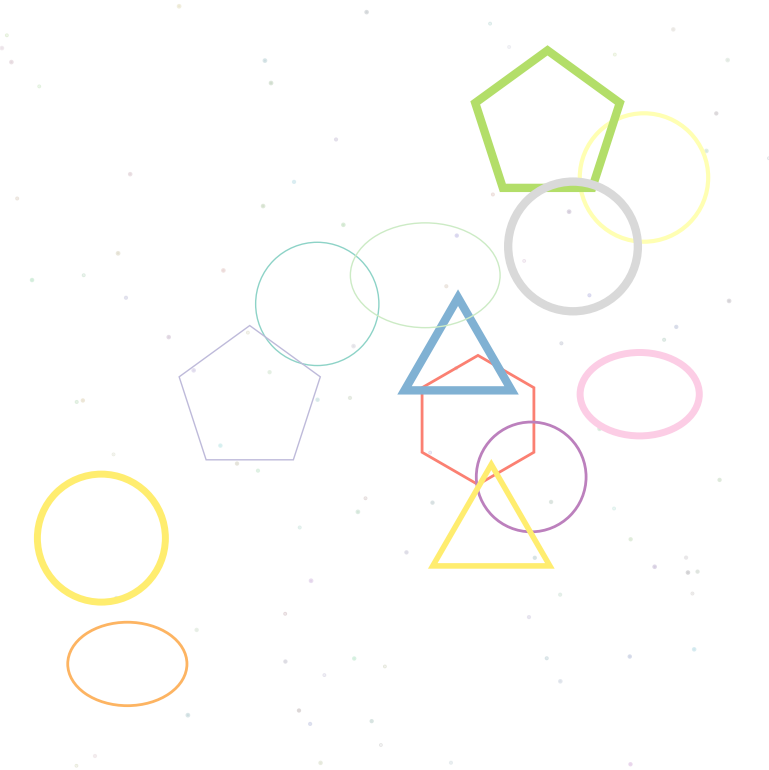[{"shape": "circle", "thickness": 0.5, "radius": 0.4, "center": [0.412, 0.605]}, {"shape": "circle", "thickness": 1.5, "radius": 0.42, "center": [0.836, 0.769]}, {"shape": "pentagon", "thickness": 0.5, "radius": 0.48, "center": [0.324, 0.481]}, {"shape": "hexagon", "thickness": 1, "radius": 0.42, "center": [0.621, 0.455]}, {"shape": "triangle", "thickness": 3, "radius": 0.4, "center": [0.595, 0.533]}, {"shape": "oval", "thickness": 1, "radius": 0.39, "center": [0.165, 0.138]}, {"shape": "pentagon", "thickness": 3, "radius": 0.49, "center": [0.711, 0.836]}, {"shape": "oval", "thickness": 2.5, "radius": 0.39, "center": [0.831, 0.488]}, {"shape": "circle", "thickness": 3, "radius": 0.42, "center": [0.744, 0.68]}, {"shape": "circle", "thickness": 1, "radius": 0.36, "center": [0.69, 0.381]}, {"shape": "oval", "thickness": 0.5, "radius": 0.49, "center": [0.552, 0.643]}, {"shape": "circle", "thickness": 2.5, "radius": 0.42, "center": [0.132, 0.301]}, {"shape": "triangle", "thickness": 2, "radius": 0.44, "center": [0.638, 0.309]}]